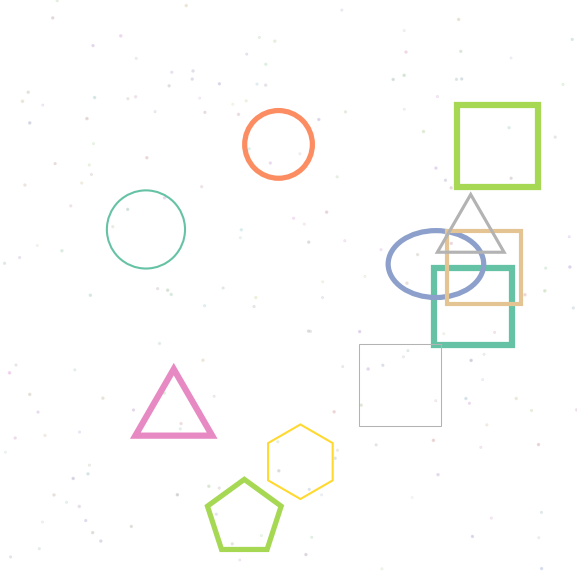[{"shape": "square", "thickness": 3, "radius": 0.34, "center": [0.819, 0.469]}, {"shape": "circle", "thickness": 1, "radius": 0.34, "center": [0.253, 0.602]}, {"shape": "circle", "thickness": 2.5, "radius": 0.29, "center": [0.482, 0.749]}, {"shape": "oval", "thickness": 2.5, "radius": 0.41, "center": [0.755, 0.542]}, {"shape": "triangle", "thickness": 3, "radius": 0.38, "center": [0.301, 0.283]}, {"shape": "square", "thickness": 3, "radius": 0.35, "center": [0.861, 0.746]}, {"shape": "pentagon", "thickness": 2.5, "radius": 0.34, "center": [0.423, 0.102]}, {"shape": "hexagon", "thickness": 1, "radius": 0.32, "center": [0.52, 0.2]}, {"shape": "square", "thickness": 2, "radius": 0.32, "center": [0.838, 0.536]}, {"shape": "square", "thickness": 0.5, "radius": 0.35, "center": [0.693, 0.332]}, {"shape": "triangle", "thickness": 1.5, "radius": 0.33, "center": [0.815, 0.596]}]